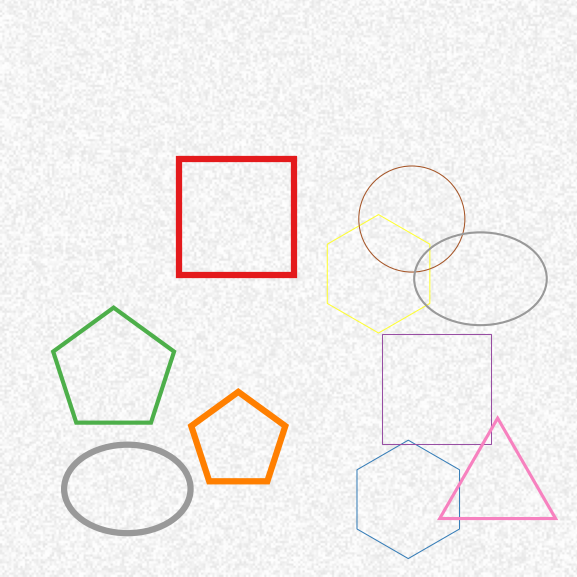[{"shape": "square", "thickness": 3, "radius": 0.5, "center": [0.41, 0.624]}, {"shape": "hexagon", "thickness": 0.5, "radius": 0.51, "center": [0.707, 0.134]}, {"shape": "pentagon", "thickness": 2, "radius": 0.55, "center": [0.197, 0.356]}, {"shape": "square", "thickness": 0.5, "radius": 0.47, "center": [0.756, 0.325]}, {"shape": "pentagon", "thickness": 3, "radius": 0.43, "center": [0.413, 0.235]}, {"shape": "hexagon", "thickness": 0.5, "radius": 0.51, "center": [0.656, 0.525]}, {"shape": "circle", "thickness": 0.5, "radius": 0.46, "center": [0.713, 0.62]}, {"shape": "triangle", "thickness": 1.5, "radius": 0.58, "center": [0.862, 0.159]}, {"shape": "oval", "thickness": 3, "radius": 0.55, "center": [0.22, 0.153]}, {"shape": "oval", "thickness": 1, "radius": 0.57, "center": [0.832, 0.516]}]